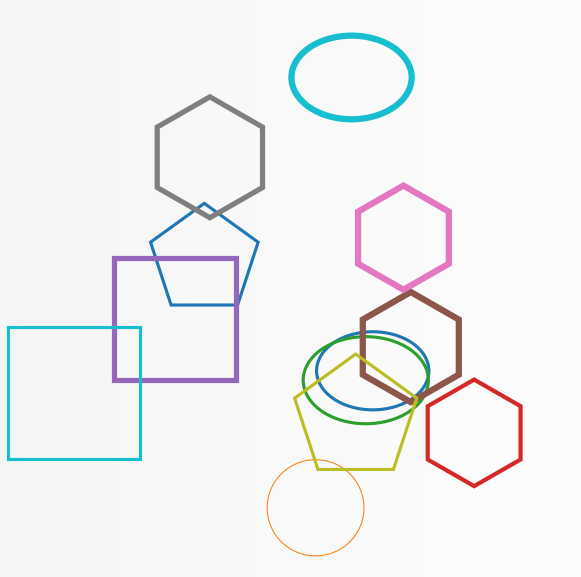[{"shape": "oval", "thickness": 1.5, "radius": 0.48, "center": [0.641, 0.357]}, {"shape": "pentagon", "thickness": 1.5, "radius": 0.49, "center": [0.352, 0.55]}, {"shape": "circle", "thickness": 0.5, "radius": 0.42, "center": [0.543, 0.12]}, {"shape": "oval", "thickness": 1.5, "radius": 0.54, "center": [0.629, 0.341]}, {"shape": "hexagon", "thickness": 2, "radius": 0.46, "center": [0.816, 0.25]}, {"shape": "square", "thickness": 2.5, "radius": 0.53, "center": [0.301, 0.447]}, {"shape": "hexagon", "thickness": 3, "radius": 0.48, "center": [0.707, 0.398]}, {"shape": "hexagon", "thickness": 3, "radius": 0.45, "center": [0.694, 0.588]}, {"shape": "hexagon", "thickness": 2.5, "radius": 0.52, "center": [0.361, 0.727]}, {"shape": "pentagon", "thickness": 1.5, "radius": 0.55, "center": [0.612, 0.276]}, {"shape": "oval", "thickness": 3, "radius": 0.52, "center": [0.605, 0.865]}, {"shape": "square", "thickness": 1.5, "radius": 0.57, "center": [0.128, 0.318]}]